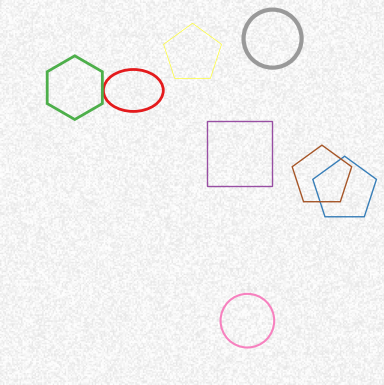[{"shape": "oval", "thickness": 2, "radius": 0.39, "center": [0.346, 0.765]}, {"shape": "pentagon", "thickness": 1, "radius": 0.43, "center": [0.895, 0.507]}, {"shape": "hexagon", "thickness": 2, "radius": 0.41, "center": [0.194, 0.772]}, {"shape": "square", "thickness": 1, "radius": 0.43, "center": [0.622, 0.601]}, {"shape": "pentagon", "thickness": 0.5, "radius": 0.4, "center": [0.5, 0.86]}, {"shape": "pentagon", "thickness": 1, "radius": 0.41, "center": [0.836, 0.542]}, {"shape": "circle", "thickness": 1.5, "radius": 0.35, "center": [0.643, 0.167]}, {"shape": "circle", "thickness": 3, "radius": 0.38, "center": [0.708, 0.9]}]